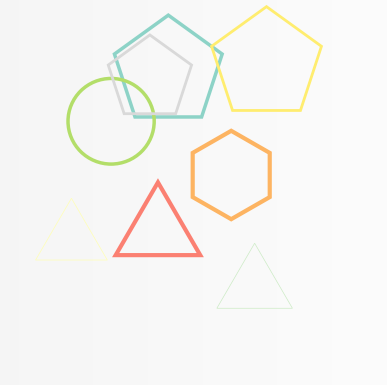[{"shape": "pentagon", "thickness": 2.5, "radius": 0.73, "center": [0.434, 0.814]}, {"shape": "triangle", "thickness": 0.5, "radius": 0.53, "center": [0.184, 0.378]}, {"shape": "triangle", "thickness": 3, "radius": 0.63, "center": [0.408, 0.4]}, {"shape": "hexagon", "thickness": 3, "radius": 0.57, "center": [0.597, 0.545]}, {"shape": "circle", "thickness": 2.5, "radius": 0.56, "center": [0.287, 0.685]}, {"shape": "pentagon", "thickness": 2, "radius": 0.57, "center": [0.387, 0.796]}, {"shape": "triangle", "thickness": 0.5, "radius": 0.56, "center": [0.657, 0.256]}, {"shape": "pentagon", "thickness": 2, "radius": 0.75, "center": [0.688, 0.834]}]